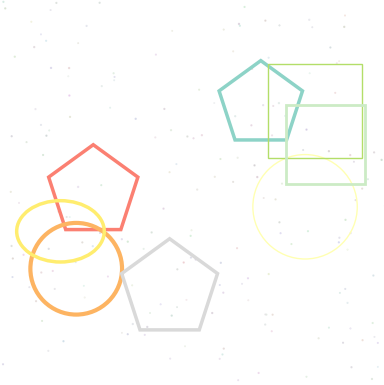[{"shape": "pentagon", "thickness": 2.5, "radius": 0.57, "center": [0.677, 0.729]}, {"shape": "circle", "thickness": 1, "radius": 0.68, "center": [0.792, 0.463]}, {"shape": "pentagon", "thickness": 2.5, "radius": 0.61, "center": [0.242, 0.502]}, {"shape": "circle", "thickness": 3, "radius": 0.6, "center": [0.198, 0.302]}, {"shape": "square", "thickness": 1, "radius": 0.61, "center": [0.819, 0.712]}, {"shape": "pentagon", "thickness": 2.5, "radius": 0.65, "center": [0.441, 0.249]}, {"shape": "square", "thickness": 2, "radius": 0.51, "center": [0.846, 0.625]}, {"shape": "oval", "thickness": 2.5, "radius": 0.57, "center": [0.157, 0.399]}]